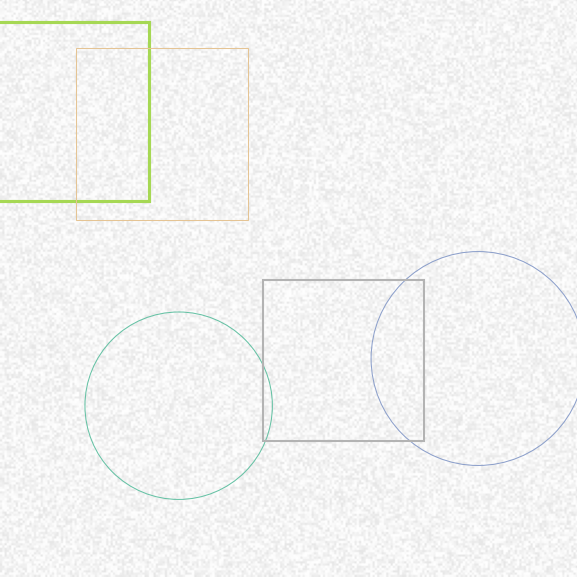[{"shape": "circle", "thickness": 0.5, "radius": 0.81, "center": [0.309, 0.297]}, {"shape": "circle", "thickness": 0.5, "radius": 0.93, "center": [0.828, 0.378]}, {"shape": "square", "thickness": 1.5, "radius": 0.77, "center": [0.103, 0.805]}, {"shape": "square", "thickness": 0.5, "radius": 0.75, "center": [0.28, 0.768]}, {"shape": "square", "thickness": 1, "radius": 0.7, "center": [0.595, 0.374]}]